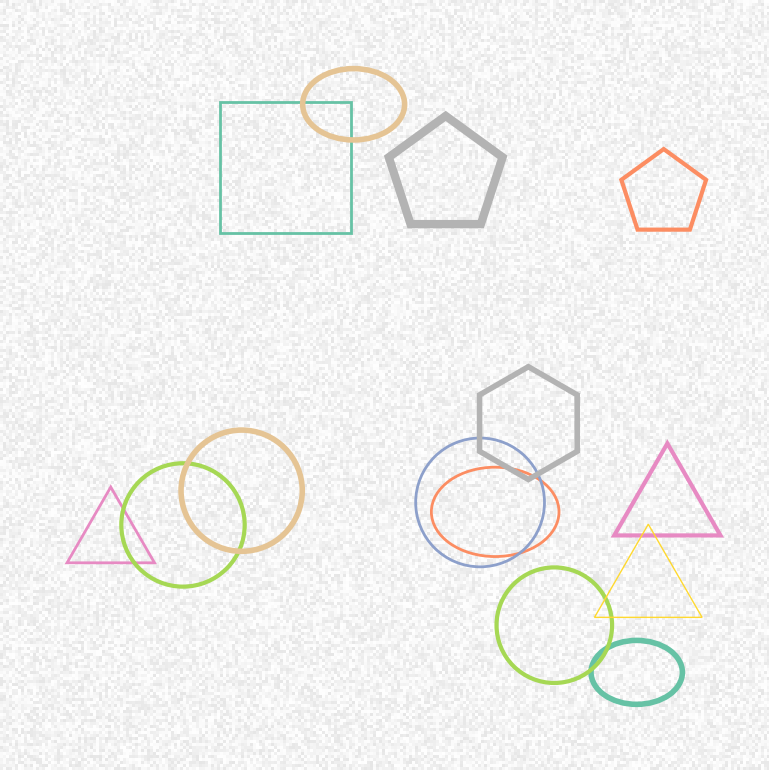[{"shape": "oval", "thickness": 2, "radius": 0.3, "center": [0.827, 0.127]}, {"shape": "square", "thickness": 1, "radius": 0.42, "center": [0.371, 0.782]}, {"shape": "pentagon", "thickness": 1.5, "radius": 0.29, "center": [0.862, 0.749]}, {"shape": "oval", "thickness": 1, "radius": 0.41, "center": [0.643, 0.335]}, {"shape": "circle", "thickness": 1, "radius": 0.42, "center": [0.623, 0.347]}, {"shape": "triangle", "thickness": 1, "radius": 0.33, "center": [0.144, 0.302]}, {"shape": "triangle", "thickness": 1.5, "radius": 0.4, "center": [0.867, 0.344]}, {"shape": "circle", "thickness": 1.5, "radius": 0.38, "center": [0.72, 0.188]}, {"shape": "circle", "thickness": 1.5, "radius": 0.4, "center": [0.238, 0.318]}, {"shape": "triangle", "thickness": 0.5, "radius": 0.4, "center": [0.842, 0.239]}, {"shape": "circle", "thickness": 2, "radius": 0.39, "center": [0.314, 0.363]}, {"shape": "oval", "thickness": 2, "radius": 0.33, "center": [0.459, 0.865]}, {"shape": "pentagon", "thickness": 3, "radius": 0.39, "center": [0.579, 0.772]}, {"shape": "hexagon", "thickness": 2, "radius": 0.37, "center": [0.686, 0.451]}]